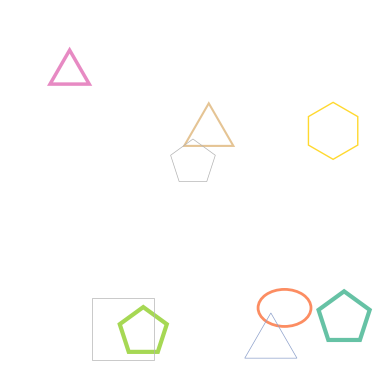[{"shape": "pentagon", "thickness": 3, "radius": 0.35, "center": [0.894, 0.173]}, {"shape": "oval", "thickness": 2, "radius": 0.34, "center": [0.739, 0.2]}, {"shape": "triangle", "thickness": 0.5, "radius": 0.39, "center": [0.703, 0.109]}, {"shape": "triangle", "thickness": 2.5, "radius": 0.29, "center": [0.181, 0.811]}, {"shape": "pentagon", "thickness": 3, "radius": 0.32, "center": [0.372, 0.138]}, {"shape": "hexagon", "thickness": 1, "radius": 0.37, "center": [0.865, 0.66]}, {"shape": "triangle", "thickness": 1.5, "radius": 0.37, "center": [0.542, 0.658]}, {"shape": "square", "thickness": 0.5, "radius": 0.4, "center": [0.32, 0.145]}, {"shape": "pentagon", "thickness": 0.5, "radius": 0.31, "center": [0.501, 0.578]}]